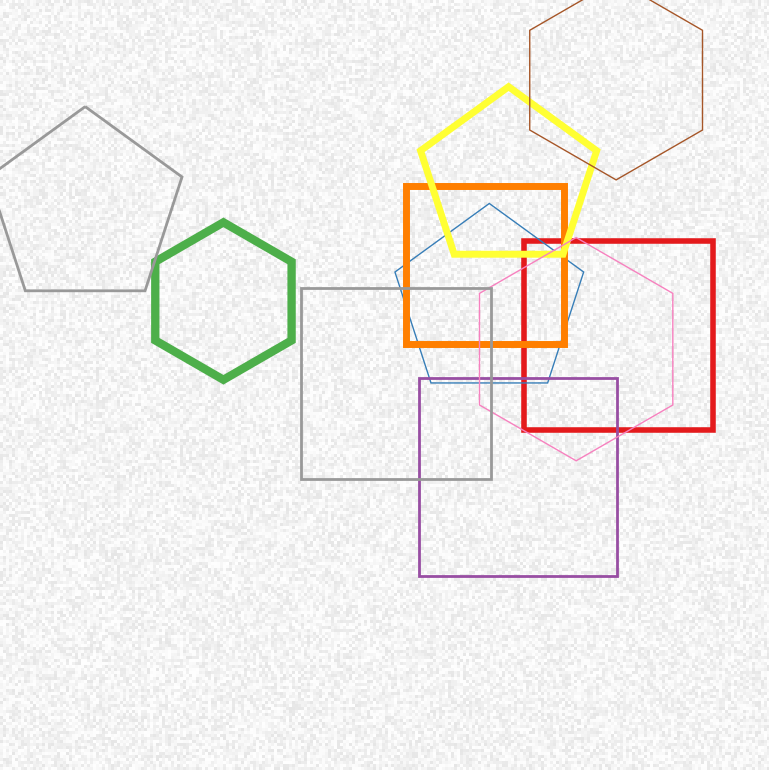[{"shape": "square", "thickness": 2, "radius": 0.61, "center": [0.804, 0.564]}, {"shape": "pentagon", "thickness": 0.5, "radius": 0.64, "center": [0.635, 0.607]}, {"shape": "hexagon", "thickness": 3, "radius": 0.51, "center": [0.29, 0.609]}, {"shape": "square", "thickness": 1, "radius": 0.64, "center": [0.673, 0.38]}, {"shape": "square", "thickness": 2.5, "radius": 0.51, "center": [0.63, 0.656]}, {"shape": "pentagon", "thickness": 2.5, "radius": 0.6, "center": [0.661, 0.767]}, {"shape": "hexagon", "thickness": 0.5, "radius": 0.65, "center": [0.8, 0.896]}, {"shape": "hexagon", "thickness": 0.5, "radius": 0.72, "center": [0.748, 0.547]}, {"shape": "square", "thickness": 1, "radius": 0.62, "center": [0.514, 0.502]}, {"shape": "pentagon", "thickness": 1, "radius": 0.66, "center": [0.111, 0.729]}]